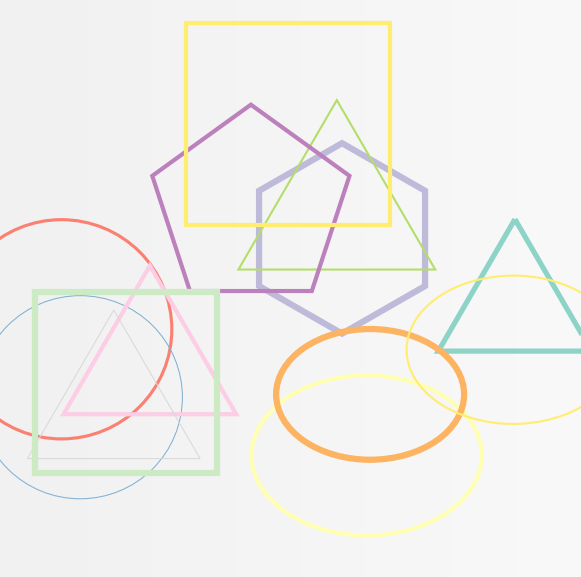[{"shape": "triangle", "thickness": 2.5, "radius": 0.76, "center": [0.886, 0.467]}, {"shape": "oval", "thickness": 2, "radius": 0.99, "center": [0.631, 0.211]}, {"shape": "hexagon", "thickness": 3, "radius": 0.82, "center": [0.588, 0.586]}, {"shape": "circle", "thickness": 1.5, "radius": 0.95, "center": [0.106, 0.429]}, {"shape": "circle", "thickness": 0.5, "radius": 0.88, "center": [0.138, 0.311]}, {"shape": "oval", "thickness": 3, "radius": 0.81, "center": [0.637, 0.316]}, {"shape": "triangle", "thickness": 1, "radius": 0.98, "center": [0.579, 0.63]}, {"shape": "triangle", "thickness": 2, "radius": 0.86, "center": [0.258, 0.368]}, {"shape": "triangle", "thickness": 0.5, "radius": 0.86, "center": [0.196, 0.291]}, {"shape": "pentagon", "thickness": 2, "radius": 0.89, "center": [0.432, 0.639]}, {"shape": "square", "thickness": 3, "radius": 0.78, "center": [0.216, 0.337]}, {"shape": "oval", "thickness": 1, "radius": 0.92, "center": [0.883, 0.393]}, {"shape": "square", "thickness": 2, "radius": 0.88, "center": [0.496, 0.785]}]